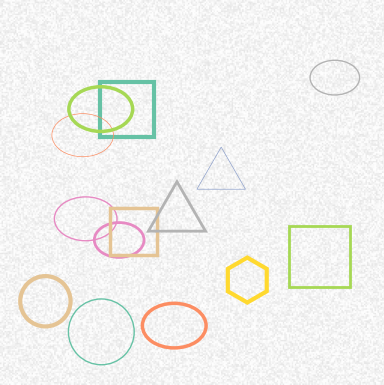[{"shape": "circle", "thickness": 1, "radius": 0.43, "center": [0.263, 0.138]}, {"shape": "square", "thickness": 3, "radius": 0.35, "center": [0.329, 0.715]}, {"shape": "oval", "thickness": 2.5, "radius": 0.41, "center": [0.453, 0.154]}, {"shape": "oval", "thickness": 0.5, "radius": 0.4, "center": [0.215, 0.649]}, {"shape": "triangle", "thickness": 0.5, "radius": 0.36, "center": [0.575, 0.545]}, {"shape": "oval", "thickness": 2, "radius": 0.32, "center": [0.31, 0.377]}, {"shape": "oval", "thickness": 1, "radius": 0.41, "center": [0.223, 0.432]}, {"shape": "oval", "thickness": 2.5, "radius": 0.41, "center": [0.262, 0.717]}, {"shape": "square", "thickness": 2, "radius": 0.4, "center": [0.829, 0.334]}, {"shape": "hexagon", "thickness": 3, "radius": 0.29, "center": [0.642, 0.273]}, {"shape": "circle", "thickness": 3, "radius": 0.33, "center": [0.118, 0.217]}, {"shape": "square", "thickness": 2.5, "radius": 0.31, "center": [0.346, 0.398]}, {"shape": "oval", "thickness": 1, "radius": 0.32, "center": [0.87, 0.798]}, {"shape": "triangle", "thickness": 2, "radius": 0.43, "center": [0.46, 0.442]}]